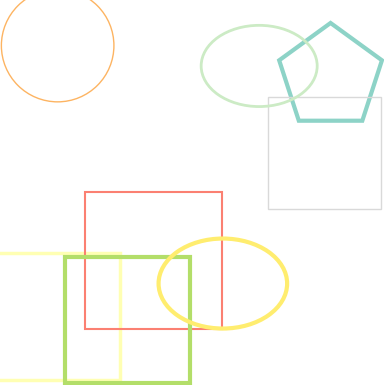[{"shape": "pentagon", "thickness": 3, "radius": 0.7, "center": [0.859, 0.8]}, {"shape": "square", "thickness": 2.5, "radius": 0.82, "center": [0.147, 0.178]}, {"shape": "square", "thickness": 1.5, "radius": 0.89, "center": [0.398, 0.324]}, {"shape": "circle", "thickness": 1, "radius": 0.73, "center": [0.15, 0.882]}, {"shape": "square", "thickness": 3, "radius": 0.82, "center": [0.331, 0.17]}, {"shape": "square", "thickness": 1, "radius": 0.73, "center": [0.842, 0.603]}, {"shape": "oval", "thickness": 2, "radius": 0.75, "center": [0.673, 0.829]}, {"shape": "oval", "thickness": 3, "radius": 0.83, "center": [0.579, 0.264]}]